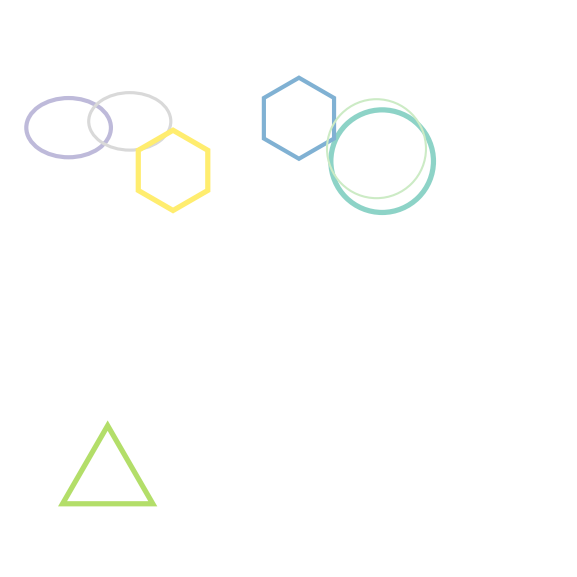[{"shape": "circle", "thickness": 2.5, "radius": 0.44, "center": [0.662, 0.72]}, {"shape": "oval", "thickness": 2, "radius": 0.37, "center": [0.119, 0.778]}, {"shape": "hexagon", "thickness": 2, "radius": 0.35, "center": [0.518, 0.794]}, {"shape": "triangle", "thickness": 2.5, "radius": 0.45, "center": [0.186, 0.172]}, {"shape": "oval", "thickness": 1.5, "radius": 0.36, "center": [0.225, 0.789]}, {"shape": "circle", "thickness": 1, "radius": 0.43, "center": [0.652, 0.742]}, {"shape": "hexagon", "thickness": 2.5, "radius": 0.35, "center": [0.3, 0.704]}]